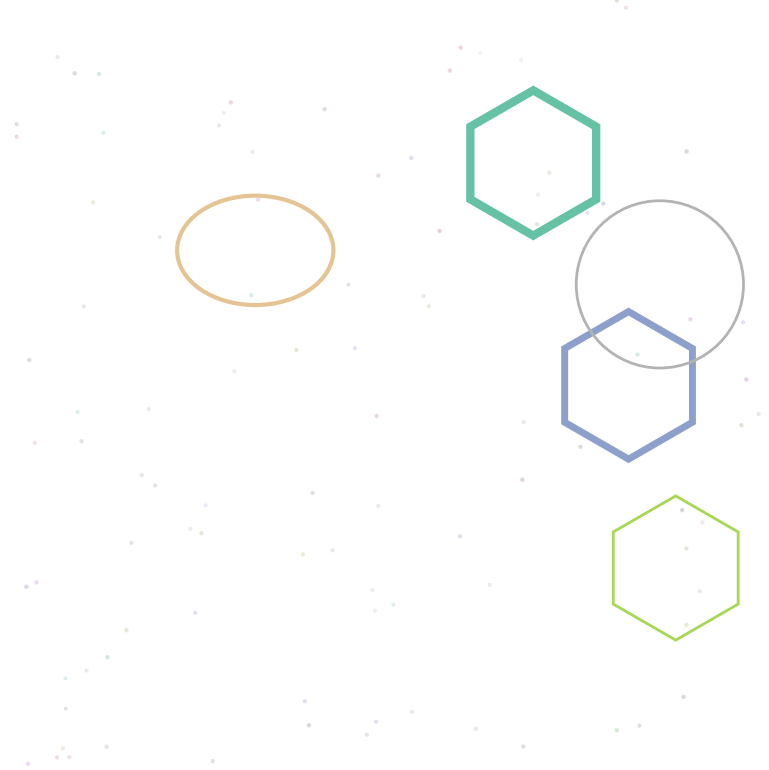[{"shape": "hexagon", "thickness": 3, "radius": 0.47, "center": [0.693, 0.788]}, {"shape": "hexagon", "thickness": 2.5, "radius": 0.48, "center": [0.816, 0.5]}, {"shape": "hexagon", "thickness": 1, "radius": 0.47, "center": [0.878, 0.262]}, {"shape": "oval", "thickness": 1.5, "radius": 0.51, "center": [0.331, 0.675]}, {"shape": "circle", "thickness": 1, "radius": 0.54, "center": [0.857, 0.631]}]